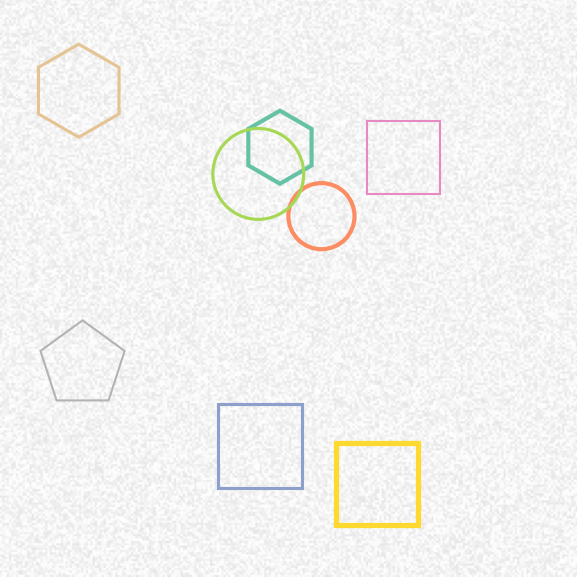[{"shape": "hexagon", "thickness": 2, "radius": 0.32, "center": [0.485, 0.744]}, {"shape": "circle", "thickness": 2, "radius": 0.29, "center": [0.557, 0.625]}, {"shape": "square", "thickness": 1.5, "radius": 0.36, "center": [0.45, 0.226]}, {"shape": "square", "thickness": 1, "radius": 0.32, "center": [0.698, 0.727]}, {"shape": "circle", "thickness": 1.5, "radius": 0.39, "center": [0.447, 0.698]}, {"shape": "square", "thickness": 2.5, "radius": 0.36, "center": [0.653, 0.161]}, {"shape": "hexagon", "thickness": 1.5, "radius": 0.4, "center": [0.136, 0.842]}, {"shape": "pentagon", "thickness": 1, "radius": 0.38, "center": [0.143, 0.368]}]